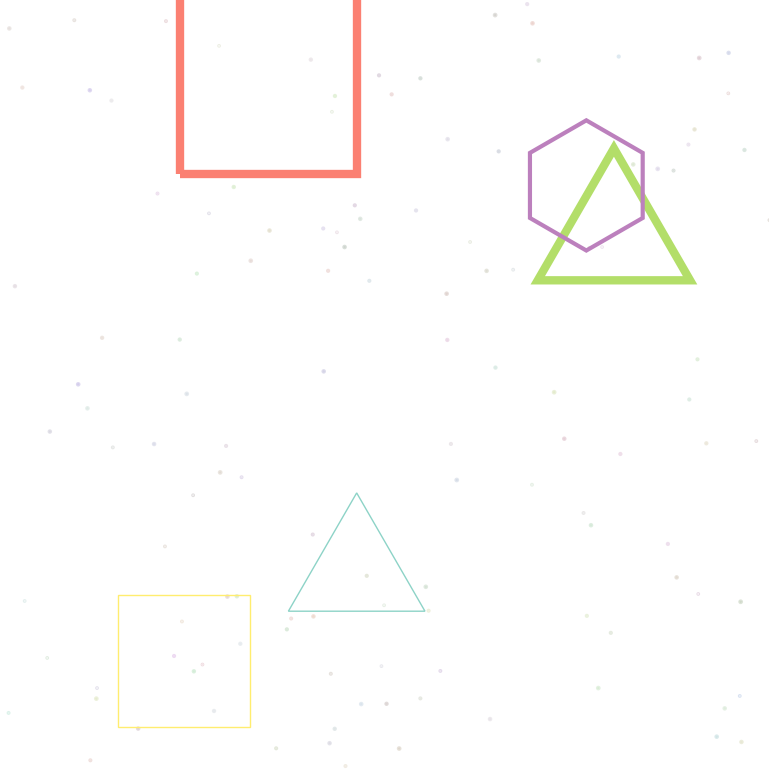[{"shape": "triangle", "thickness": 0.5, "radius": 0.51, "center": [0.463, 0.257]}, {"shape": "square", "thickness": 3, "radius": 0.57, "center": [0.349, 0.889]}, {"shape": "triangle", "thickness": 3, "radius": 0.57, "center": [0.797, 0.693]}, {"shape": "hexagon", "thickness": 1.5, "radius": 0.42, "center": [0.761, 0.759]}, {"shape": "square", "thickness": 0.5, "radius": 0.43, "center": [0.239, 0.141]}]